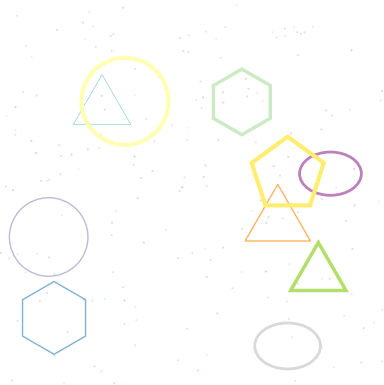[{"shape": "triangle", "thickness": 0.5, "radius": 0.43, "center": [0.265, 0.72]}, {"shape": "circle", "thickness": 3, "radius": 0.57, "center": [0.325, 0.737]}, {"shape": "circle", "thickness": 1, "radius": 0.51, "center": [0.126, 0.384]}, {"shape": "hexagon", "thickness": 1, "radius": 0.47, "center": [0.14, 0.174]}, {"shape": "triangle", "thickness": 1, "radius": 0.49, "center": [0.721, 0.423]}, {"shape": "triangle", "thickness": 2.5, "radius": 0.42, "center": [0.827, 0.287]}, {"shape": "oval", "thickness": 2, "radius": 0.43, "center": [0.747, 0.101]}, {"shape": "oval", "thickness": 2, "radius": 0.4, "center": [0.858, 0.549]}, {"shape": "hexagon", "thickness": 2.5, "radius": 0.43, "center": [0.628, 0.735]}, {"shape": "pentagon", "thickness": 3, "radius": 0.49, "center": [0.747, 0.546]}]